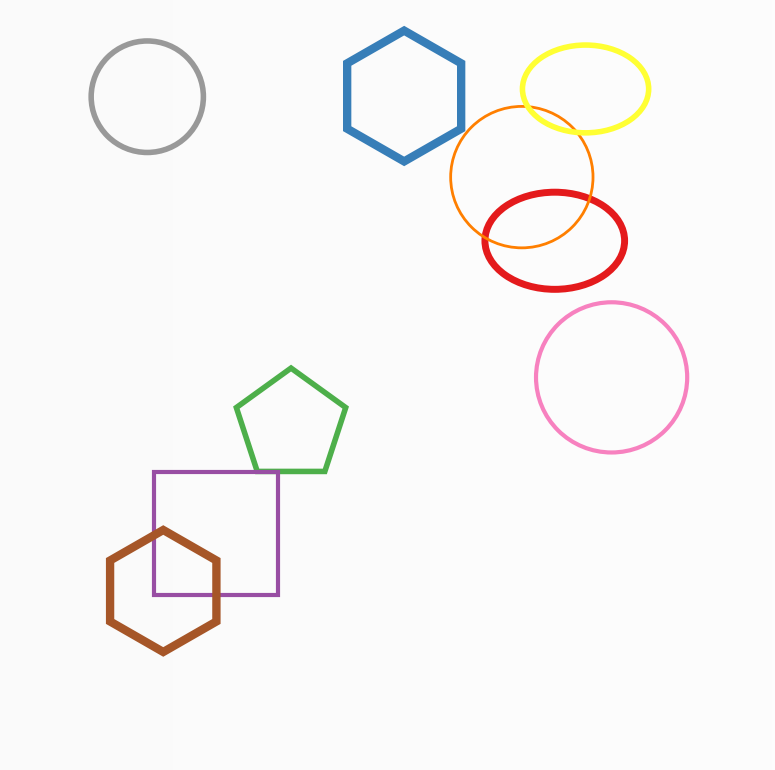[{"shape": "oval", "thickness": 2.5, "radius": 0.45, "center": [0.716, 0.687]}, {"shape": "hexagon", "thickness": 3, "radius": 0.42, "center": [0.522, 0.875]}, {"shape": "pentagon", "thickness": 2, "radius": 0.37, "center": [0.376, 0.448]}, {"shape": "square", "thickness": 1.5, "radius": 0.4, "center": [0.279, 0.307]}, {"shape": "circle", "thickness": 1, "radius": 0.46, "center": [0.673, 0.77]}, {"shape": "oval", "thickness": 2, "radius": 0.41, "center": [0.756, 0.884]}, {"shape": "hexagon", "thickness": 3, "radius": 0.4, "center": [0.211, 0.232]}, {"shape": "circle", "thickness": 1.5, "radius": 0.49, "center": [0.789, 0.51]}, {"shape": "circle", "thickness": 2, "radius": 0.36, "center": [0.19, 0.874]}]